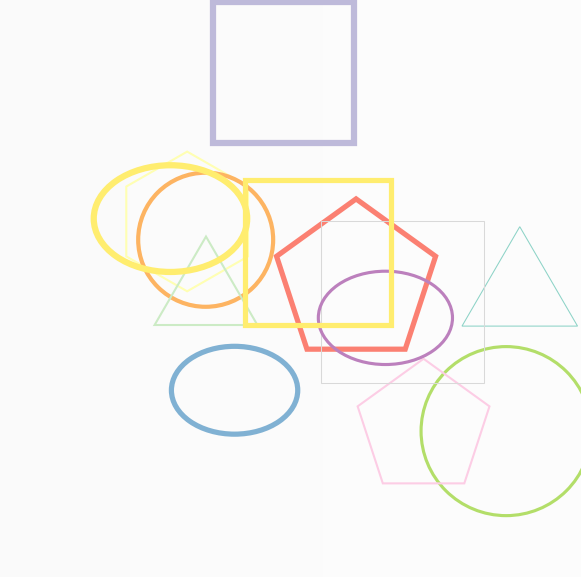[{"shape": "triangle", "thickness": 0.5, "radius": 0.57, "center": [0.894, 0.492]}, {"shape": "hexagon", "thickness": 1, "radius": 0.6, "center": [0.322, 0.616]}, {"shape": "square", "thickness": 3, "radius": 0.61, "center": [0.488, 0.874]}, {"shape": "pentagon", "thickness": 2.5, "radius": 0.72, "center": [0.613, 0.511]}, {"shape": "oval", "thickness": 2.5, "radius": 0.54, "center": [0.404, 0.323]}, {"shape": "circle", "thickness": 2, "radius": 0.58, "center": [0.354, 0.584]}, {"shape": "circle", "thickness": 1.5, "radius": 0.73, "center": [0.871, 0.253]}, {"shape": "pentagon", "thickness": 1, "radius": 0.6, "center": [0.729, 0.259]}, {"shape": "square", "thickness": 0.5, "radius": 0.7, "center": [0.692, 0.476]}, {"shape": "oval", "thickness": 1.5, "radius": 0.58, "center": [0.663, 0.449]}, {"shape": "triangle", "thickness": 1, "radius": 0.51, "center": [0.354, 0.487]}, {"shape": "oval", "thickness": 3, "radius": 0.66, "center": [0.293, 0.621]}, {"shape": "square", "thickness": 2.5, "radius": 0.63, "center": [0.547, 0.562]}]